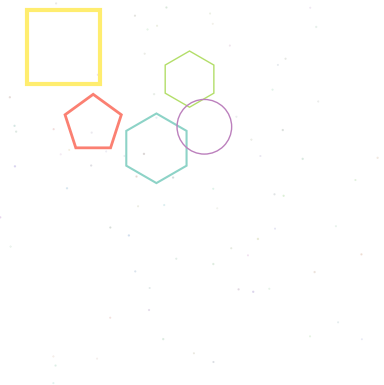[{"shape": "hexagon", "thickness": 1.5, "radius": 0.45, "center": [0.406, 0.615]}, {"shape": "pentagon", "thickness": 2, "radius": 0.38, "center": [0.242, 0.678]}, {"shape": "hexagon", "thickness": 1, "radius": 0.36, "center": [0.492, 0.795]}, {"shape": "circle", "thickness": 1, "radius": 0.35, "center": [0.531, 0.671]}, {"shape": "square", "thickness": 3, "radius": 0.48, "center": [0.164, 0.877]}]